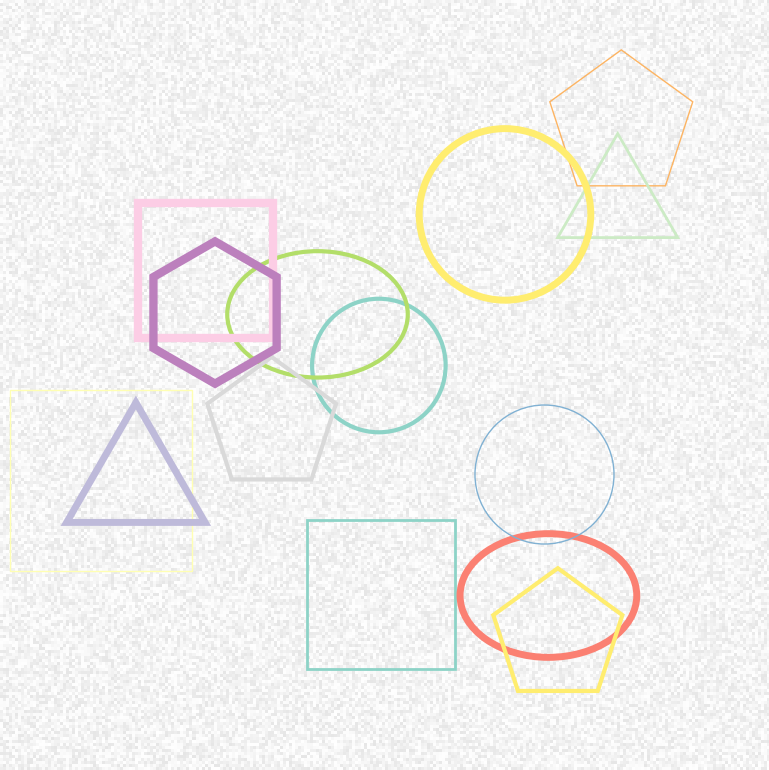[{"shape": "circle", "thickness": 1.5, "radius": 0.43, "center": [0.492, 0.525]}, {"shape": "square", "thickness": 1, "radius": 0.48, "center": [0.495, 0.228]}, {"shape": "square", "thickness": 0.5, "radius": 0.59, "center": [0.131, 0.376]}, {"shape": "triangle", "thickness": 2.5, "radius": 0.52, "center": [0.176, 0.373]}, {"shape": "oval", "thickness": 2.5, "radius": 0.57, "center": [0.712, 0.227]}, {"shape": "circle", "thickness": 0.5, "radius": 0.45, "center": [0.707, 0.384]}, {"shape": "pentagon", "thickness": 0.5, "radius": 0.49, "center": [0.807, 0.838]}, {"shape": "oval", "thickness": 1.5, "radius": 0.59, "center": [0.412, 0.592]}, {"shape": "square", "thickness": 3, "radius": 0.44, "center": [0.267, 0.649]}, {"shape": "pentagon", "thickness": 1.5, "radius": 0.44, "center": [0.353, 0.448]}, {"shape": "hexagon", "thickness": 3, "radius": 0.46, "center": [0.279, 0.594]}, {"shape": "triangle", "thickness": 1, "radius": 0.45, "center": [0.802, 0.736]}, {"shape": "circle", "thickness": 2.5, "radius": 0.56, "center": [0.656, 0.722]}, {"shape": "pentagon", "thickness": 1.5, "radius": 0.44, "center": [0.724, 0.174]}]